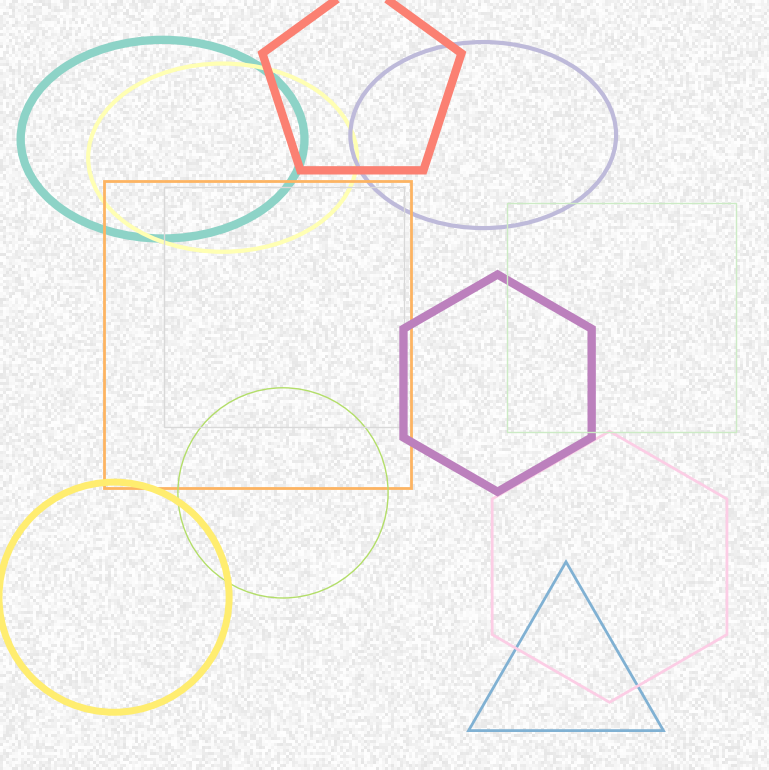[{"shape": "oval", "thickness": 3, "radius": 0.92, "center": [0.211, 0.819]}, {"shape": "oval", "thickness": 1.5, "radius": 0.87, "center": [0.289, 0.795]}, {"shape": "oval", "thickness": 1.5, "radius": 0.86, "center": [0.628, 0.825]}, {"shape": "pentagon", "thickness": 3, "radius": 0.68, "center": [0.47, 0.889]}, {"shape": "triangle", "thickness": 1, "radius": 0.73, "center": [0.735, 0.124]}, {"shape": "square", "thickness": 1, "radius": 1.0, "center": [0.334, 0.566]}, {"shape": "circle", "thickness": 0.5, "radius": 0.68, "center": [0.368, 0.36]}, {"shape": "hexagon", "thickness": 1, "radius": 0.88, "center": [0.792, 0.264]}, {"shape": "square", "thickness": 0.5, "radius": 0.78, "center": [0.369, 0.602]}, {"shape": "hexagon", "thickness": 3, "radius": 0.71, "center": [0.646, 0.502]}, {"shape": "square", "thickness": 0.5, "radius": 0.74, "center": [0.808, 0.588]}, {"shape": "circle", "thickness": 2.5, "radius": 0.75, "center": [0.148, 0.224]}]